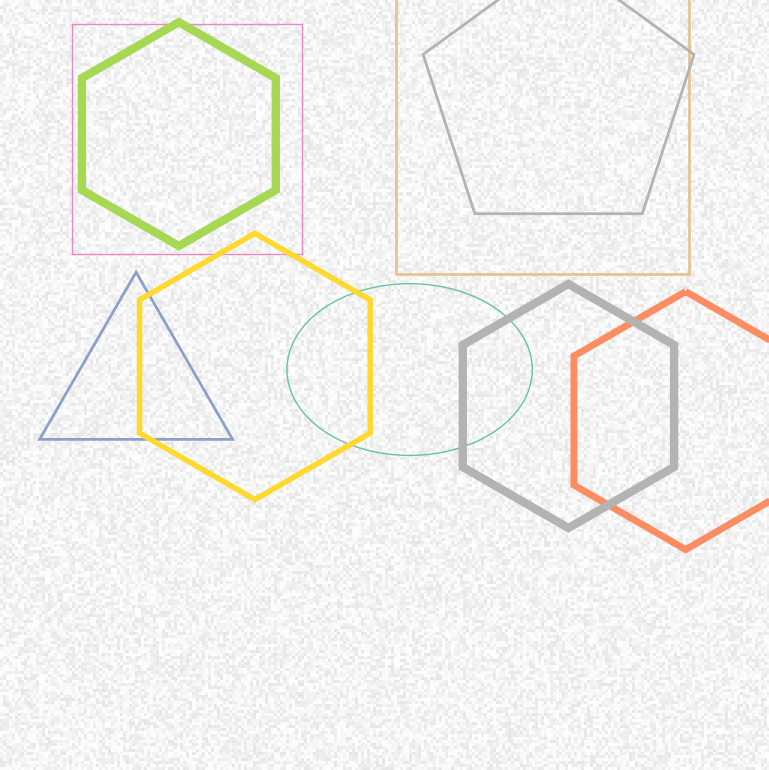[{"shape": "oval", "thickness": 0.5, "radius": 0.8, "center": [0.532, 0.52]}, {"shape": "hexagon", "thickness": 2.5, "radius": 0.84, "center": [0.89, 0.454]}, {"shape": "triangle", "thickness": 1, "radius": 0.72, "center": [0.177, 0.502]}, {"shape": "square", "thickness": 0.5, "radius": 0.75, "center": [0.243, 0.819]}, {"shape": "hexagon", "thickness": 3, "radius": 0.73, "center": [0.232, 0.826]}, {"shape": "hexagon", "thickness": 2, "radius": 0.86, "center": [0.331, 0.524]}, {"shape": "square", "thickness": 1, "radius": 0.95, "center": [0.705, 0.834]}, {"shape": "pentagon", "thickness": 1, "radius": 0.93, "center": [0.725, 0.872]}, {"shape": "hexagon", "thickness": 3, "radius": 0.79, "center": [0.738, 0.473]}]